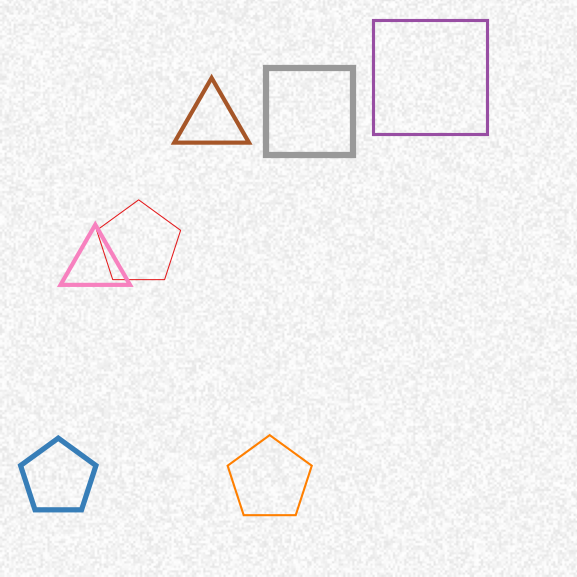[{"shape": "pentagon", "thickness": 0.5, "radius": 0.38, "center": [0.24, 0.577]}, {"shape": "pentagon", "thickness": 2.5, "radius": 0.34, "center": [0.101, 0.172]}, {"shape": "square", "thickness": 1.5, "radius": 0.49, "center": [0.745, 0.865]}, {"shape": "pentagon", "thickness": 1, "radius": 0.38, "center": [0.467, 0.169]}, {"shape": "triangle", "thickness": 2, "radius": 0.37, "center": [0.366, 0.79]}, {"shape": "triangle", "thickness": 2, "radius": 0.35, "center": [0.165, 0.541]}, {"shape": "square", "thickness": 3, "radius": 0.38, "center": [0.536, 0.805]}]